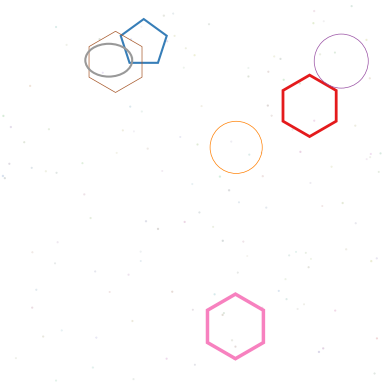[{"shape": "hexagon", "thickness": 2, "radius": 0.4, "center": [0.804, 0.725]}, {"shape": "pentagon", "thickness": 1.5, "radius": 0.31, "center": [0.373, 0.888]}, {"shape": "circle", "thickness": 0.5, "radius": 0.35, "center": [0.886, 0.841]}, {"shape": "circle", "thickness": 0.5, "radius": 0.34, "center": [0.613, 0.617]}, {"shape": "hexagon", "thickness": 0.5, "radius": 0.4, "center": [0.3, 0.839]}, {"shape": "hexagon", "thickness": 2.5, "radius": 0.42, "center": [0.612, 0.152]}, {"shape": "oval", "thickness": 1.5, "radius": 0.3, "center": [0.282, 0.844]}]